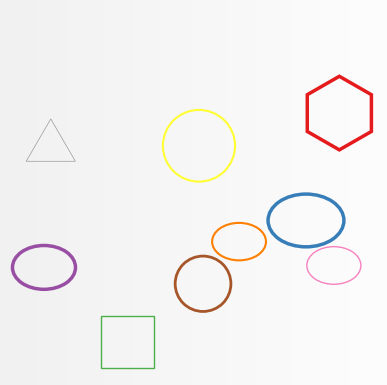[{"shape": "hexagon", "thickness": 2.5, "radius": 0.48, "center": [0.876, 0.706]}, {"shape": "oval", "thickness": 2.5, "radius": 0.49, "center": [0.79, 0.427]}, {"shape": "square", "thickness": 1, "radius": 0.34, "center": [0.329, 0.112]}, {"shape": "oval", "thickness": 2.5, "radius": 0.41, "center": [0.114, 0.305]}, {"shape": "oval", "thickness": 1.5, "radius": 0.35, "center": [0.617, 0.372]}, {"shape": "circle", "thickness": 1.5, "radius": 0.47, "center": [0.513, 0.621]}, {"shape": "circle", "thickness": 2, "radius": 0.36, "center": [0.524, 0.263]}, {"shape": "oval", "thickness": 1, "radius": 0.35, "center": [0.862, 0.31]}, {"shape": "triangle", "thickness": 0.5, "radius": 0.37, "center": [0.131, 0.618]}]